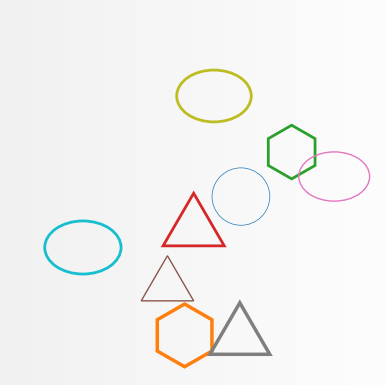[{"shape": "circle", "thickness": 0.5, "radius": 0.37, "center": [0.622, 0.489]}, {"shape": "hexagon", "thickness": 2.5, "radius": 0.41, "center": [0.476, 0.129]}, {"shape": "hexagon", "thickness": 2, "radius": 0.35, "center": [0.753, 0.605]}, {"shape": "triangle", "thickness": 2, "radius": 0.46, "center": [0.5, 0.407]}, {"shape": "triangle", "thickness": 1, "radius": 0.39, "center": [0.432, 0.258]}, {"shape": "oval", "thickness": 1, "radius": 0.46, "center": [0.863, 0.542]}, {"shape": "triangle", "thickness": 2.5, "radius": 0.45, "center": [0.619, 0.124]}, {"shape": "oval", "thickness": 2, "radius": 0.48, "center": [0.552, 0.751]}, {"shape": "oval", "thickness": 2, "radius": 0.49, "center": [0.214, 0.357]}]